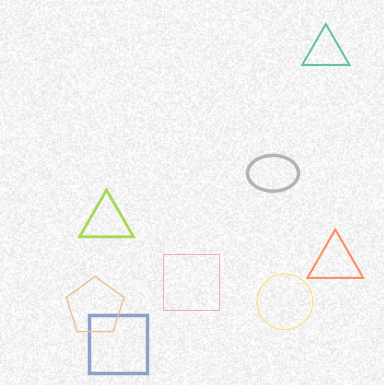[{"shape": "triangle", "thickness": 1.5, "radius": 0.35, "center": [0.846, 0.867]}, {"shape": "triangle", "thickness": 1.5, "radius": 0.42, "center": [0.871, 0.32]}, {"shape": "square", "thickness": 2.5, "radius": 0.38, "center": [0.307, 0.107]}, {"shape": "square", "thickness": 0.5, "radius": 0.37, "center": [0.496, 0.268]}, {"shape": "triangle", "thickness": 2, "radius": 0.4, "center": [0.277, 0.425]}, {"shape": "circle", "thickness": 0.5, "radius": 0.36, "center": [0.74, 0.216]}, {"shape": "pentagon", "thickness": 1, "radius": 0.4, "center": [0.247, 0.203]}, {"shape": "oval", "thickness": 2.5, "radius": 0.33, "center": [0.709, 0.55]}]